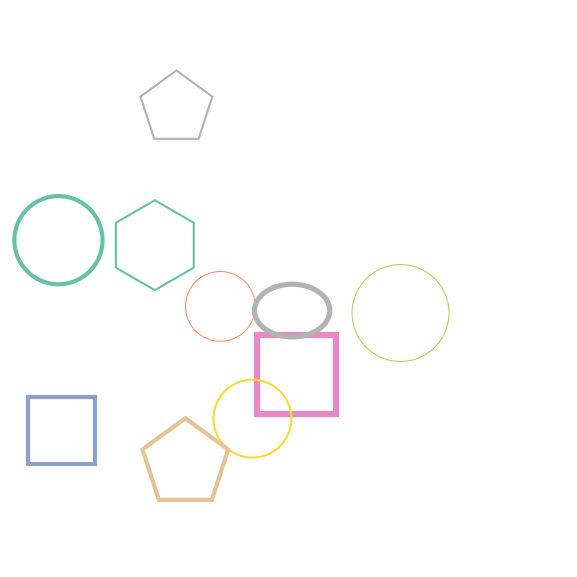[{"shape": "hexagon", "thickness": 1, "radius": 0.39, "center": [0.268, 0.575]}, {"shape": "circle", "thickness": 2, "radius": 0.38, "center": [0.101, 0.583]}, {"shape": "circle", "thickness": 0.5, "radius": 0.3, "center": [0.382, 0.469]}, {"shape": "square", "thickness": 2, "radius": 0.29, "center": [0.106, 0.254]}, {"shape": "square", "thickness": 3, "radius": 0.34, "center": [0.513, 0.351]}, {"shape": "circle", "thickness": 0.5, "radius": 0.42, "center": [0.694, 0.457]}, {"shape": "circle", "thickness": 1, "radius": 0.34, "center": [0.437, 0.274]}, {"shape": "pentagon", "thickness": 2, "radius": 0.39, "center": [0.321, 0.197]}, {"shape": "oval", "thickness": 2.5, "radius": 0.33, "center": [0.506, 0.461]}, {"shape": "pentagon", "thickness": 1, "radius": 0.33, "center": [0.305, 0.812]}]